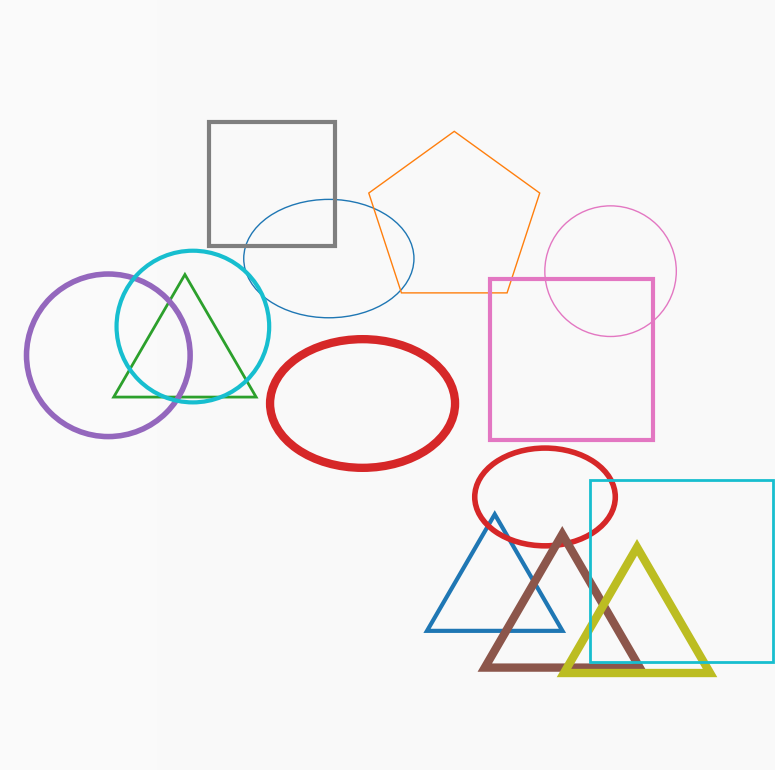[{"shape": "oval", "thickness": 0.5, "radius": 0.55, "center": [0.424, 0.664]}, {"shape": "triangle", "thickness": 1.5, "radius": 0.5, "center": [0.638, 0.231]}, {"shape": "pentagon", "thickness": 0.5, "radius": 0.58, "center": [0.586, 0.713]}, {"shape": "triangle", "thickness": 1, "radius": 0.53, "center": [0.239, 0.537]}, {"shape": "oval", "thickness": 2, "radius": 0.45, "center": [0.703, 0.355]}, {"shape": "oval", "thickness": 3, "radius": 0.6, "center": [0.468, 0.476]}, {"shape": "circle", "thickness": 2, "radius": 0.53, "center": [0.14, 0.539]}, {"shape": "triangle", "thickness": 3, "radius": 0.58, "center": [0.726, 0.191]}, {"shape": "circle", "thickness": 0.5, "radius": 0.42, "center": [0.788, 0.648]}, {"shape": "square", "thickness": 1.5, "radius": 0.52, "center": [0.738, 0.533]}, {"shape": "square", "thickness": 1.5, "radius": 0.4, "center": [0.351, 0.761]}, {"shape": "triangle", "thickness": 3, "radius": 0.54, "center": [0.822, 0.18]}, {"shape": "square", "thickness": 1, "radius": 0.59, "center": [0.879, 0.259]}, {"shape": "circle", "thickness": 1.5, "radius": 0.49, "center": [0.249, 0.576]}]